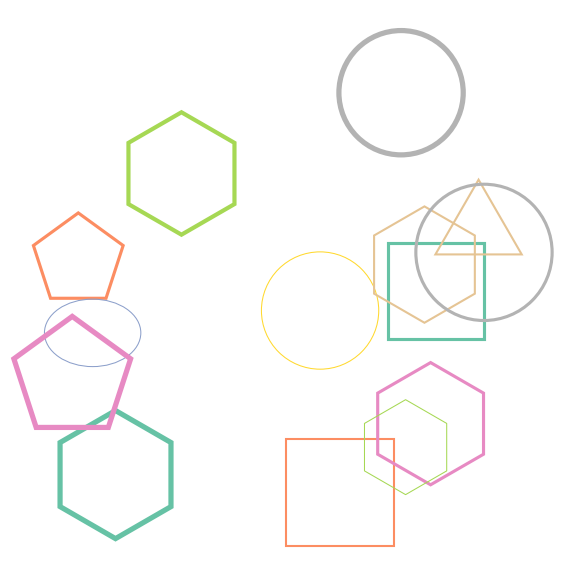[{"shape": "square", "thickness": 1.5, "radius": 0.42, "center": [0.755, 0.495]}, {"shape": "hexagon", "thickness": 2.5, "radius": 0.55, "center": [0.2, 0.177]}, {"shape": "square", "thickness": 1, "radius": 0.46, "center": [0.589, 0.146]}, {"shape": "pentagon", "thickness": 1.5, "radius": 0.41, "center": [0.136, 0.549]}, {"shape": "oval", "thickness": 0.5, "radius": 0.42, "center": [0.16, 0.423]}, {"shape": "hexagon", "thickness": 1.5, "radius": 0.53, "center": [0.746, 0.265]}, {"shape": "pentagon", "thickness": 2.5, "radius": 0.53, "center": [0.125, 0.345]}, {"shape": "hexagon", "thickness": 2, "radius": 0.53, "center": [0.314, 0.699]}, {"shape": "hexagon", "thickness": 0.5, "radius": 0.41, "center": [0.702, 0.225]}, {"shape": "circle", "thickness": 0.5, "radius": 0.51, "center": [0.554, 0.461]}, {"shape": "triangle", "thickness": 1, "radius": 0.43, "center": [0.829, 0.602]}, {"shape": "hexagon", "thickness": 1, "radius": 0.5, "center": [0.735, 0.541]}, {"shape": "circle", "thickness": 1.5, "radius": 0.59, "center": [0.838, 0.562]}, {"shape": "circle", "thickness": 2.5, "radius": 0.54, "center": [0.694, 0.839]}]